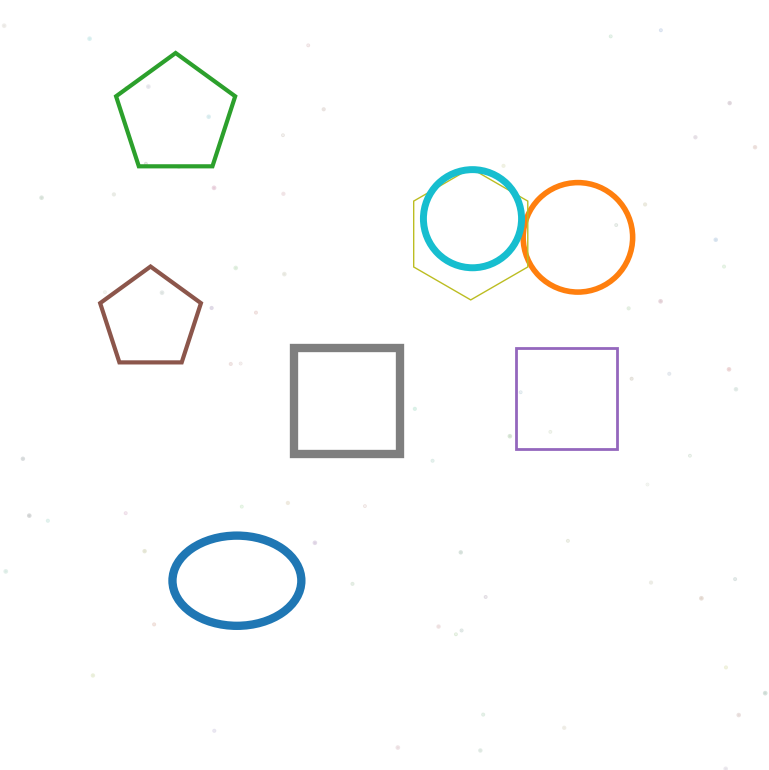[{"shape": "oval", "thickness": 3, "radius": 0.42, "center": [0.308, 0.246]}, {"shape": "circle", "thickness": 2, "radius": 0.36, "center": [0.751, 0.692]}, {"shape": "pentagon", "thickness": 1.5, "radius": 0.41, "center": [0.228, 0.85]}, {"shape": "square", "thickness": 1, "radius": 0.33, "center": [0.736, 0.483]}, {"shape": "pentagon", "thickness": 1.5, "radius": 0.34, "center": [0.196, 0.585]}, {"shape": "square", "thickness": 3, "radius": 0.34, "center": [0.451, 0.479]}, {"shape": "hexagon", "thickness": 0.5, "radius": 0.43, "center": [0.611, 0.696]}, {"shape": "circle", "thickness": 2.5, "radius": 0.32, "center": [0.614, 0.716]}]